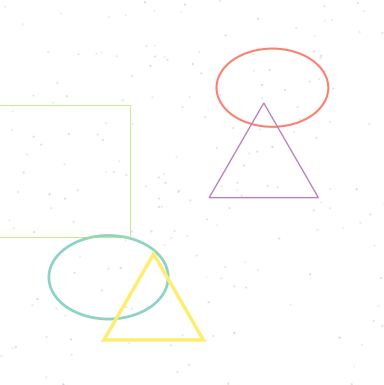[{"shape": "oval", "thickness": 2, "radius": 0.77, "center": [0.282, 0.28]}, {"shape": "oval", "thickness": 1.5, "radius": 0.73, "center": [0.708, 0.772]}, {"shape": "square", "thickness": 0.5, "radius": 0.86, "center": [0.167, 0.555]}, {"shape": "triangle", "thickness": 1, "radius": 0.82, "center": [0.685, 0.569]}, {"shape": "triangle", "thickness": 2.5, "radius": 0.75, "center": [0.399, 0.192]}]